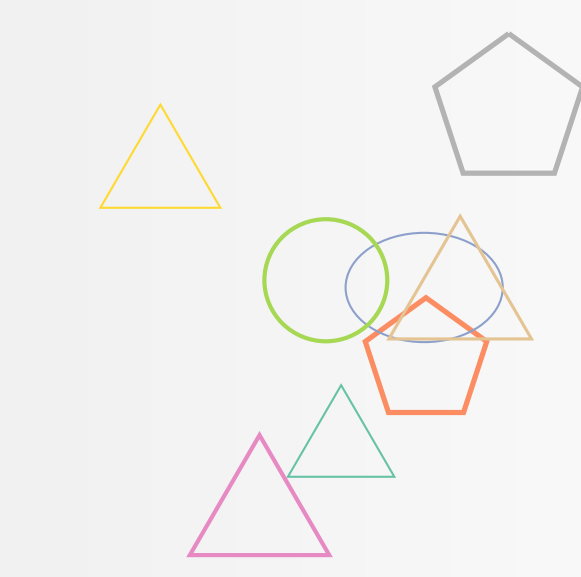[{"shape": "triangle", "thickness": 1, "radius": 0.53, "center": [0.587, 0.226]}, {"shape": "pentagon", "thickness": 2.5, "radius": 0.55, "center": [0.733, 0.374]}, {"shape": "oval", "thickness": 1, "radius": 0.68, "center": [0.73, 0.501]}, {"shape": "triangle", "thickness": 2, "radius": 0.69, "center": [0.447, 0.107]}, {"shape": "circle", "thickness": 2, "radius": 0.53, "center": [0.561, 0.514]}, {"shape": "triangle", "thickness": 1, "radius": 0.6, "center": [0.276, 0.699]}, {"shape": "triangle", "thickness": 1.5, "radius": 0.71, "center": [0.792, 0.483]}, {"shape": "pentagon", "thickness": 2.5, "radius": 0.67, "center": [0.875, 0.807]}]